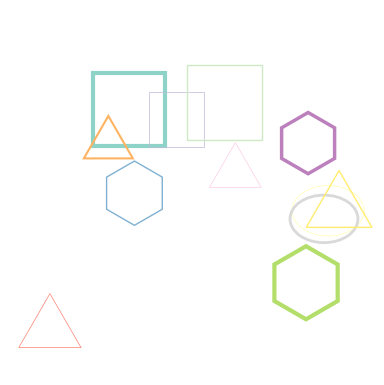[{"shape": "square", "thickness": 3, "radius": 0.47, "center": [0.335, 0.715]}, {"shape": "oval", "thickness": 0.5, "radius": 0.47, "center": [0.852, 0.453]}, {"shape": "square", "thickness": 0.5, "radius": 0.36, "center": [0.458, 0.689]}, {"shape": "triangle", "thickness": 0.5, "radius": 0.47, "center": [0.13, 0.144]}, {"shape": "hexagon", "thickness": 1, "radius": 0.42, "center": [0.349, 0.498]}, {"shape": "triangle", "thickness": 1.5, "radius": 0.37, "center": [0.281, 0.625]}, {"shape": "hexagon", "thickness": 3, "radius": 0.47, "center": [0.795, 0.266]}, {"shape": "triangle", "thickness": 0.5, "radius": 0.39, "center": [0.611, 0.552]}, {"shape": "oval", "thickness": 2, "radius": 0.44, "center": [0.842, 0.431]}, {"shape": "hexagon", "thickness": 2.5, "radius": 0.4, "center": [0.8, 0.628]}, {"shape": "square", "thickness": 1, "radius": 0.49, "center": [0.582, 0.733]}, {"shape": "triangle", "thickness": 1, "radius": 0.49, "center": [0.881, 0.459]}]